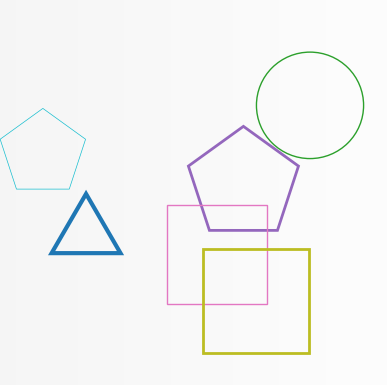[{"shape": "triangle", "thickness": 3, "radius": 0.51, "center": [0.222, 0.394]}, {"shape": "circle", "thickness": 1, "radius": 0.69, "center": [0.8, 0.726]}, {"shape": "pentagon", "thickness": 2, "radius": 0.75, "center": [0.628, 0.522]}, {"shape": "square", "thickness": 1, "radius": 0.65, "center": [0.56, 0.339]}, {"shape": "square", "thickness": 2, "radius": 0.68, "center": [0.661, 0.218]}, {"shape": "pentagon", "thickness": 0.5, "radius": 0.58, "center": [0.111, 0.603]}]